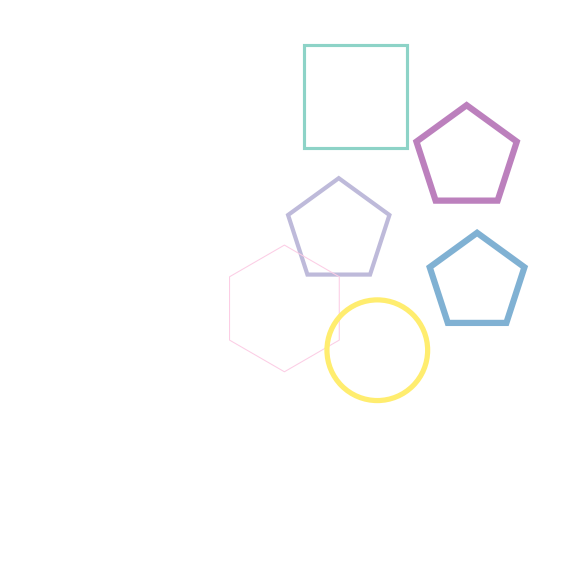[{"shape": "square", "thickness": 1.5, "radius": 0.45, "center": [0.615, 0.833]}, {"shape": "pentagon", "thickness": 2, "radius": 0.46, "center": [0.587, 0.598]}, {"shape": "pentagon", "thickness": 3, "radius": 0.43, "center": [0.826, 0.51]}, {"shape": "hexagon", "thickness": 0.5, "radius": 0.55, "center": [0.492, 0.465]}, {"shape": "pentagon", "thickness": 3, "radius": 0.46, "center": [0.808, 0.726]}, {"shape": "circle", "thickness": 2.5, "radius": 0.44, "center": [0.653, 0.393]}]